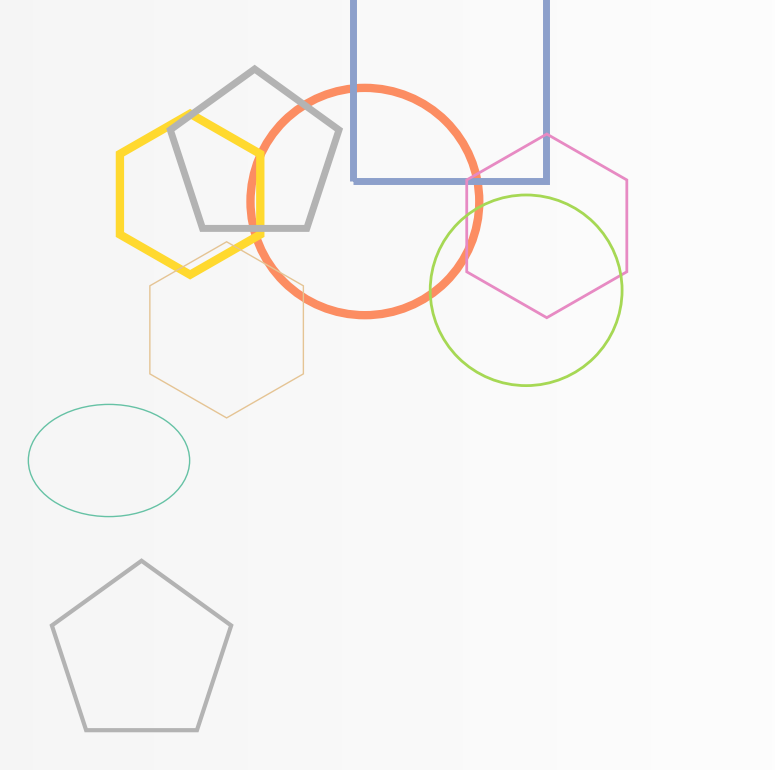[{"shape": "oval", "thickness": 0.5, "radius": 0.52, "center": [0.141, 0.402]}, {"shape": "circle", "thickness": 3, "radius": 0.74, "center": [0.471, 0.738]}, {"shape": "square", "thickness": 2.5, "radius": 0.62, "center": [0.58, 0.89]}, {"shape": "hexagon", "thickness": 1, "radius": 0.6, "center": [0.706, 0.707]}, {"shape": "circle", "thickness": 1, "radius": 0.62, "center": [0.679, 0.623]}, {"shape": "hexagon", "thickness": 3, "radius": 0.52, "center": [0.245, 0.748]}, {"shape": "hexagon", "thickness": 0.5, "radius": 0.57, "center": [0.292, 0.572]}, {"shape": "pentagon", "thickness": 2.5, "radius": 0.57, "center": [0.329, 0.796]}, {"shape": "pentagon", "thickness": 1.5, "radius": 0.61, "center": [0.183, 0.15]}]